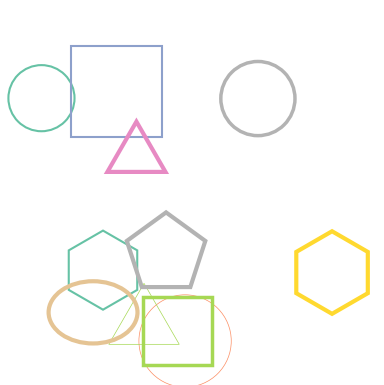[{"shape": "hexagon", "thickness": 1.5, "radius": 0.51, "center": [0.268, 0.298]}, {"shape": "circle", "thickness": 1.5, "radius": 0.43, "center": [0.108, 0.745]}, {"shape": "circle", "thickness": 0.5, "radius": 0.6, "center": [0.481, 0.114]}, {"shape": "square", "thickness": 1.5, "radius": 0.59, "center": [0.303, 0.763]}, {"shape": "triangle", "thickness": 3, "radius": 0.44, "center": [0.354, 0.597]}, {"shape": "triangle", "thickness": 0.5, "radius": 0.53, "center": [0.374, 0.158]}, {"shape": "square", "thickness": 2.5, "radius": 0.44, "center": [0.461, 0.14]}, {"shape": "hexagon", "thickness": 3, "radius": 0.54, "center": [0.862, 0.292]}, {"shape": "oval", "thickness": 3, "radius": 0.58, "center": [0.242, 0.189]}, {"shape": "circle", "thickness": 2.5, "radius": 0.48, "center": [0.67, 0.744]}, {"shape": "pentagon", "thickness": 3, "radius": 0.54, "center": [0.431, 0.341]}]